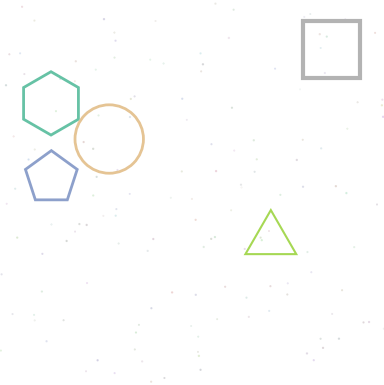[{"shape": "hexagon", "thickness": 2, "radius": 0.41, "center": [0.132, 0.731]}, {"shape": "pentagon", "thickness": 2, "radius": 0.35, "center": [0.133, 0.538]}, {"shape": "triangle", "thickness": 1.5, "radius": 0.38, "center": [0.703, 0.378]}, {"shape": "circle", "thickness": 2, "radius": 0.44, "center": [0.284, 0.639]}, {"shape": "square", "thickness": 3, "radius": 0.37, "center": [0.862, 0.872]}]